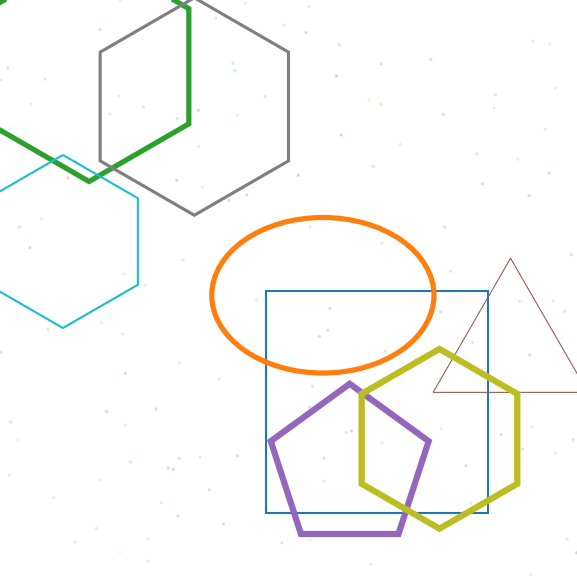[{"shape": "square", "thickness": 1, "radius": 0.96, "center": [0.653, 0.303]}, {"shape": "oval", "thickness": 2.5, "radius": 0.96, "center": [0.559, 0.488]}, {"shape": "hexagon", "thickness": 2.5, "radius": 1.0, "center": [0.154, 0.884]}, {"shape": "pentagon", "thickness": 3, "radius": 0.72, "center": [0.606, 0.191]}, {"shape": "triangle", "thickness": 0.5, "radius": 0.77, "center": [0.884, 0.397]}, {"shape": "hexagon", "thickness": 1.5, "radius": 0.94, "center": [0.336, 0.815]}, {"shape": "hexagon", "thickness": 3, "radius": 0.78, "center": [0.761, 0.239]}, {"shape": "hexagon", "thickness": 1, "radius": 0.75, "center": [0.109, 0.581]}]